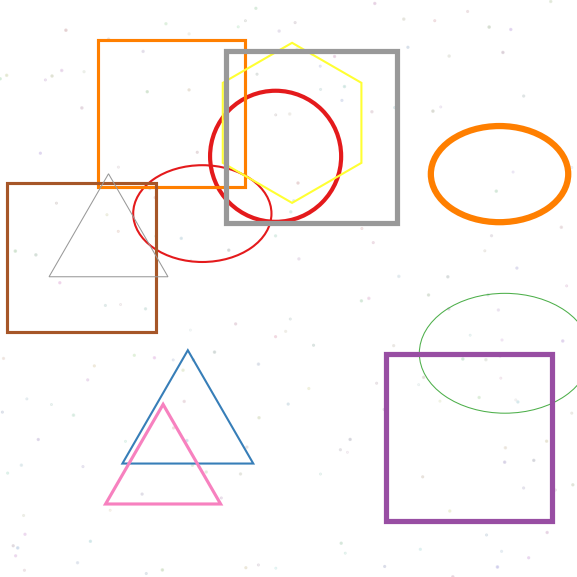[{"shape": "circle", "thickness": 2, "radius": 0.57, "center": [0.477, 0.729]}, {"shape": "oval", "thickness": 1, "radius": 0.6, "center": [0.35, 0.629]}, {"shape": "triangle", "thickness": 1, "radius": 0.65, "center": [0.325, 0.262]}, {"shape": "oval", "thickness": 0.5, "radius": 0.74, "center": [0.874, 0.387]}, {"shape": "square", "thickness": 2.5, "radius": 0.72, "center": [0.812, 0.241]}, {"shape": "oval", "thickness": 3, "radius": 0.59, "center": [0.865, 0.698]}, {"shape": "square", "thickness": 1.5, "radius": 0.64, "center": [0.297, 0.803]}, {"shape": "hexagon", "thickness": 1, "radius": 0.69, "center": [0.506, 0.786]}, {"shape": "square", "thickness": 1.5, "radius": 0.64, "center": [0.141, 0.554]}, {"shape": "triangle", "thickness": 1.5, "radius": 0.58, "center": [0.282, 0.184]}, {"shape": "square", "thickness": 2.5, "radius": 0.74, "center": [0.54, 0.762]}, {"shape": "triangle", "thickness": 0.5, "radius": 0.59, "center": [0.188, 0.579]}]